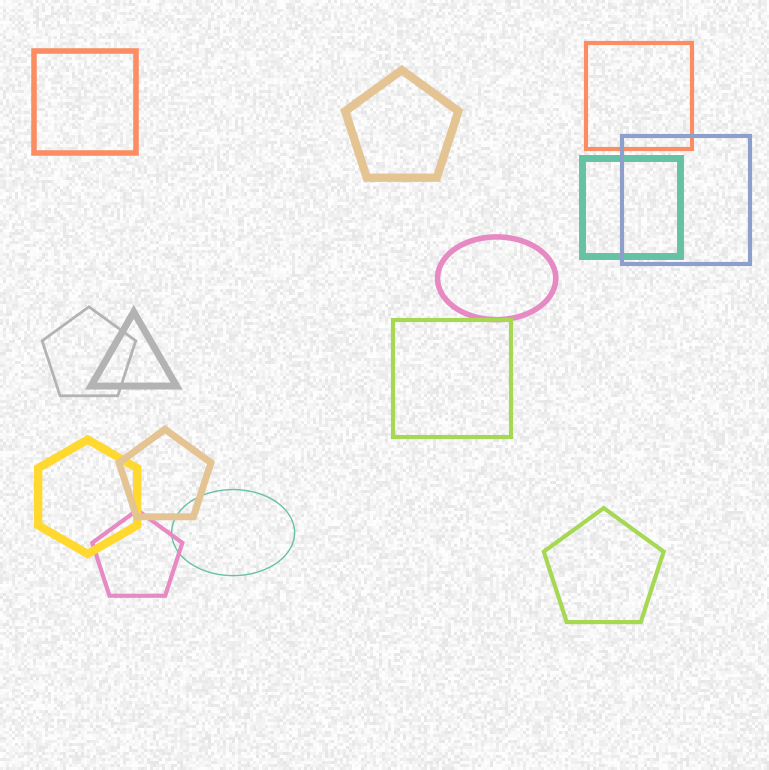[{"shape": "oval", "thickness": 0.5, "radius": 0.4, "center": [0.303, 0.308]}, {"shape": "square", "thickness": 2.5, "radius": 0.32, "center": [0.819, 0.731]}, {"shape": "square", "thickness": 2, "radius": 0.33, "center": [0.111, 0.867]}, {"shape": "square", "thickness": 1.5, "radius": 0.34, "center": [0.83, 0.875]}, {"shape": "square", "thickness": 1.5, "radius": 0.41, "center": [0.891, 0.74]}, {"shape": "oval", "thickness": 2, "radius": 0.38, "center": [0.645, 0.639]}, {"shape": "pentagon", "thickness": 1.5, "radius": 0.31, "center": [0.178, 0.276]}, {"shape": "pentagon", "thickness": 1.5, "radius": 0.41, "center": [0.784, 0.258]}, {"shape": "square", "thickness": 1.5, "radius": 0.38, "center": [0.587, 0.509]}, {"shape": "hexagon", "thickness": 3, "radius": 0.37, "center": [0.114, 0.355]}, {"shape": "pentagon", "thickness": 3, "radius": 0.39, "center": [0.522, 0.832]}, {"shape": "pentagon", "thickness": 2.5, "radius": 0.31, "center": [0.214, 0.38]}, {"shape": "pentagon", "thickness": 1, "radius": 0.32, "center": [0.116, 0.538]}, {"shape": "triangle", "thickness": 2.5, "radius": 0.32, "center": [0.174, 0.531]}]